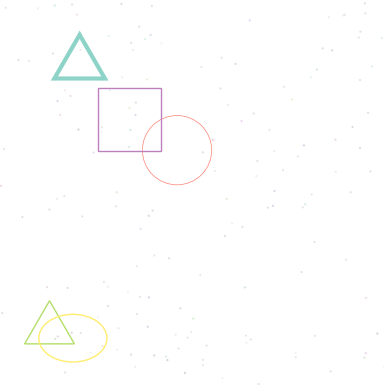[{"shape": "triangle", "thickness": 3, "radius": 0.38, "center": [0.207, 0.834]}, {"shape": "circle", "thickness": 0.5, "radius": 0.45, "center": [0.46, 0.61]}, {"shape": "triangle", "thickness": 1, "radius": 0.37, "center": [0.129, 0.144]}, {"shape": "square", "thickness": 1, "radius": 0.41, "center": [0.336, 0.689]}, {"shape": "oval", "thickness": 1, "radius": 0.44, "center": [0.189, 0.122]}]